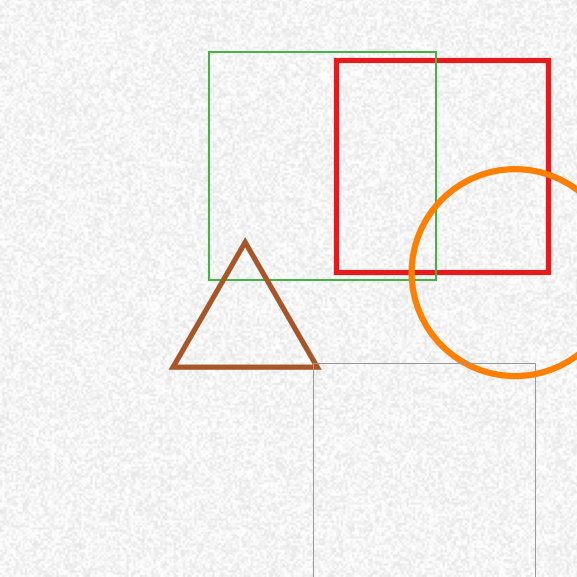[{"shape": "square", "thickness": 2.5, "radius": 0.92, "center": [0.765, 0.711]}, {"shape": "square", "thickness": 1, "radius": 0.98, "center": [0.558, 0.712]}, {"shape": "circle", "thickness": 3, "radius": 0.9, "center": [0.892, 0.527]}, {"shape": "triangle", "thickness": 2.5, "radius": 0.72, "center": [0.425, 0.435]}, {"shape": "square", "thickness": 0.5, "radius": 0.96, "center": [0.735, 0.179]}]